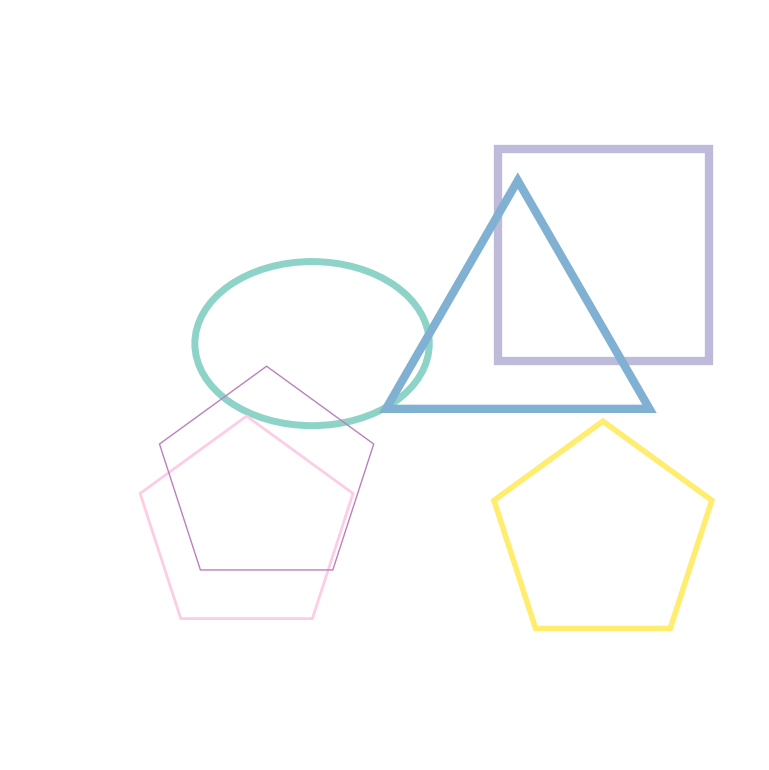[{"shape": "oval", "thickness": 2.5, "radius": 0.76, "center": [0.405, 0.554]}, {"shape": "square", "thickness": 3, "radius": 0.69, "center": [0.784, 0.669]}, {"shape": "triangle", "thickness": 3, "radius": 0.99, "center": [0.672, 0.568]}, {"shape": "pentagon", "thickness": 1, "radius": 0.73, "center": [0.32, 0.314]}, {"shape": "pentagon", "thickness": 0.5, "radius": 0.73, "center": [0.346, 0.378]}, {"shape": "pentagon", "thickness": 2, "radius": 0.74, "center": [0.783, 0.304]}]